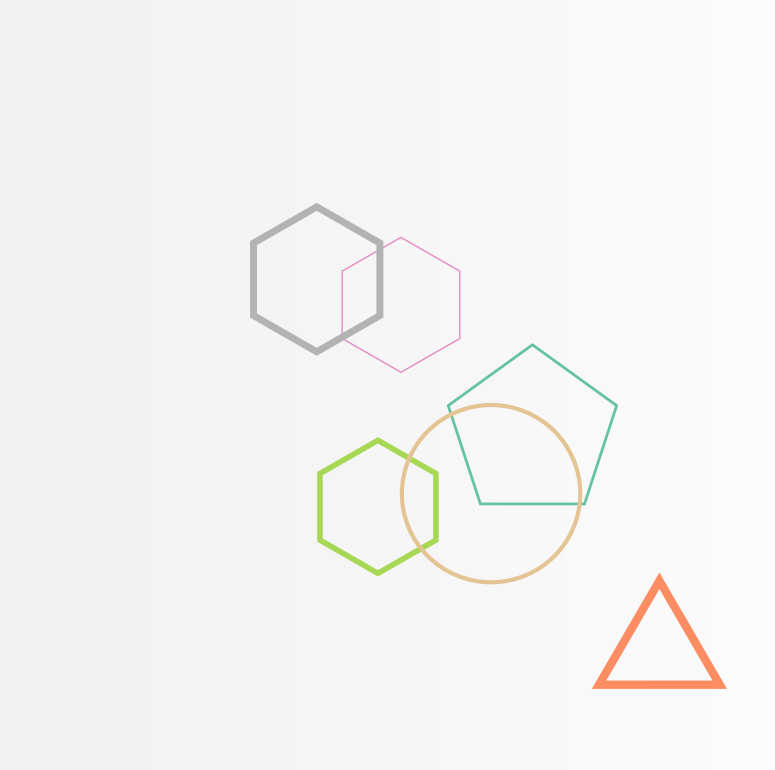[{"shape": "pentagon", "thickness": 1, "radius": 0.57, "center": [0.687, 0.438]}, {"shape": "triangle", "thickness": 3, "radius": 0.45, "center": [0.851, 0.156]}, {"shape": "hexagon", "thickness": 0.5, "radius": 0.44, "center": [0.517, 0.604]}, {"shape": "hexagon", "thickness": 2, "radius": 0.43, "center": [0.488, 0.342]}, {"shape": "circle", "thickness": 1.5, "radius": 0.58, "center": [0.634, 0.359]}, {"shape": "hexagon", "thickness": 2.5, "radius": 0.47, "center": [0.409, 0.637]}]